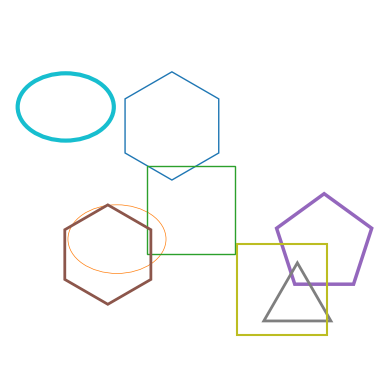[{"shape": "hexagon", "thickness": 1, "radius": 0.7, "center": [0.447, 0.673]}, {"shape": "oval", "thickness": 0.5, "radius": 0.64, "center": [0.304, 0.379]}, {"shape": "square", "thickness": 1, "radius": 0.57, "center": [0.496, 0.455]}, {"shape": "pentagon", "thickness": 2.5, "radius": 0.65, "center": [0.842, 0.367]}, {"shape": "hexagon", "thickness": 2, "radius": 0.65, "center": [0.28, 0.339]}, {"shape": "triangle", "thickness": 2, "radius": 0.5, "center": [0.772, 0.217]}, {"shape": "square", "thickness": 1.5, "radius": 0.59, "center": [0.733, 0.249]}, {"shape": "oval", "thickness": 3, "radius": 0.62, "center": [0.171, 0.722]}]